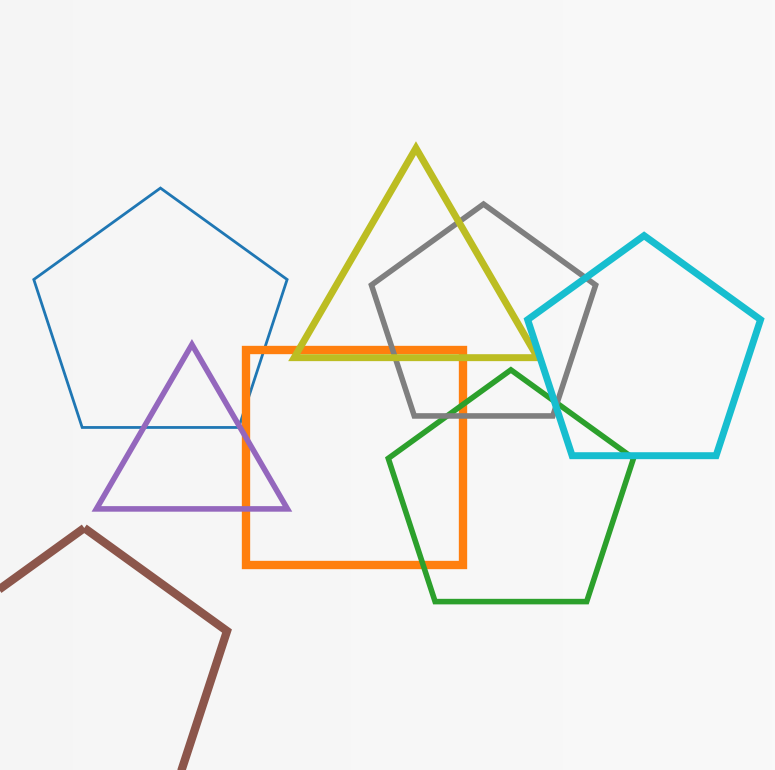[{"shape": "pentagon", "thickness": 1, "radius": 0.86, "center": [0.207, 0.584]}, {"shape": "square", "thickness": 3, "radius": 0.7, "center": [0.458, 0.406]}, {"shape": "pentagon", "thickness": 2, "radius": 0.83, "center": [0.659, 0.353]}, {"shape": "triangle", "thickness": 2, "radius": 0.71, "center": [0.248, 0.41]}, {"shape": "pentagon", "thickness": 3, "radius": 0.97, "center": [0.109, 0.121]}, {"shape": "pentagon", "thickness": 2, "radius": 0.76, "center": [0.624, 0.583]}, {"shape": "triangle", "thickness": 2.5, "radius": 0.91, "center": [0.537, 0.626]}, {"shape": "pentagon", "thickness": 2.5, "radius": 0.79, "center": [0.831, 0.536]}]